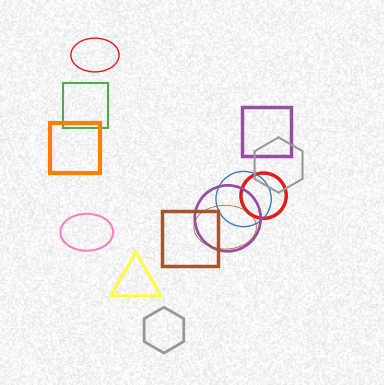[{"shape": "oval", "thickness": 1, "radius": 0.31, "center": [0.247, 0.857]}, {"shape": "circle", "thickness": 2.5, "radius": 0.29, "center": [0.685, 0.492]}, {"shape": "circle", "thickness": 1, "radius": 0.36, "center": [0.633, 0.483]}, {"shape": "square", "thickness": 1.5, "radius": 0.29, "center": [0.221, 0.727]}, {"shape": "square", "thickness": 2.5, "radius": 0.32, "center": [0.692, 0.658]}, {"shape": "circle", "thickness": 2, "radius": 0.43, "center": [0.591, 0.433]}, {"shape": "square", "thickness": 3, "radius": 0.32, "center": [0.195, 0.616]}, {"shape": "triangle", "thickness": 2, "radius": 0.38, "center": [0.353, 0.27]}, {"shape": "oval", "thickness": 0.5, "radius": 0.41, "center": [0.585, 0.41]}, {"shape": "square", "thickness": 2.5, "radius": 0.36, "center": [0.494, 0.38]}, {"shape": "oval", "thickness": 1.5, "radius": 0.34, "center": [0.225, 0.397]}, {"shape": "hexagon", "thickness": 1.5, "radius": 0.36, "center": [0.724, 0.571]}, {"shape": "hexagon", "thickness": 2, "radius": 0.3, "center": [0.426, 0.143]}]